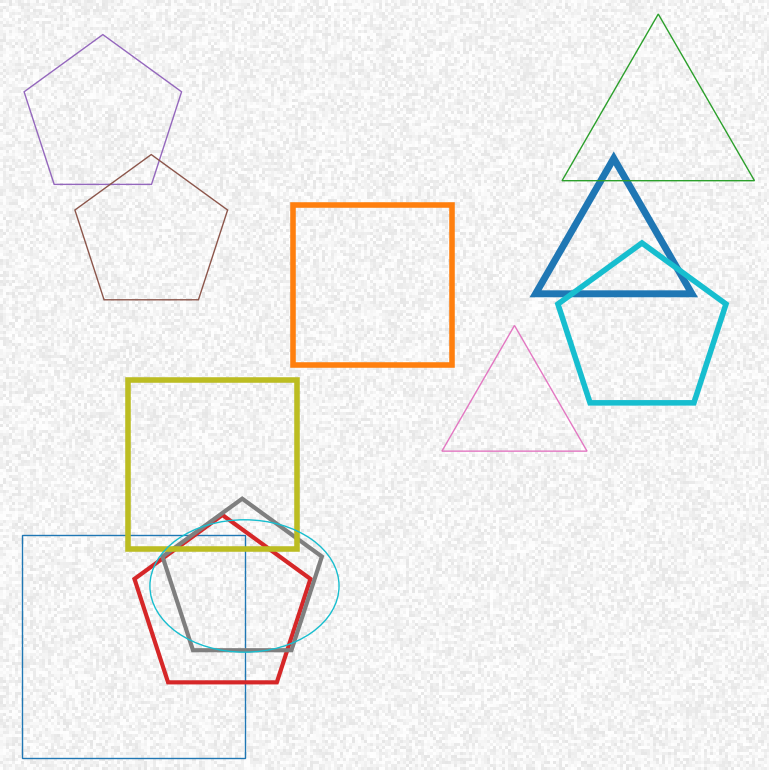[{"shape": "triangle", "thickness": 2.5, "radius": 0.59, "center": [0.797, 0.677]}, {"shape": "square", "thickness": 0.5, "radius": 0.72, "center": [0.174, 0.16]}, {"shape": "square", "thickness": 2, "radius": 0.52, "center": [0.484, 0.63]}, {"shape": "triangle", "thickness": 0.5, "radius": 0.72, "center": [0.855, 0.837]}, {"shape": "pentagon", "thickness": 1.5, "radius": 0.6, "center": [0.289, 0.211]}, {"shape": "pentagon", "thickness": 0.5, "radius": 0.54, "center": [0.134, 0.848]}, {"shape": "pentagon", "thickness": 0.5, "radius": 0.52, "center": [0.196, 0.695]}, {"shape": "triangle", "thickness": 0.5, "radius": 0.54, "center": [0.668, 0.468]}, {"shape": "pentagon", "thickness": 1.5, "radius": 0.54, "center": [0.315, 0.244]}, {"shape": "square", "thickness": 2, "radius": 0.55, "center": [0.276, 0.397]}, {"shape": "pentagon", "thickness": 2, "radius": 0.57, "center": [0.834, 0.57]}, {"shape": "oval", "thickness": 0.5, "radius": 0.61, "center": [0.318, 0.239]}]